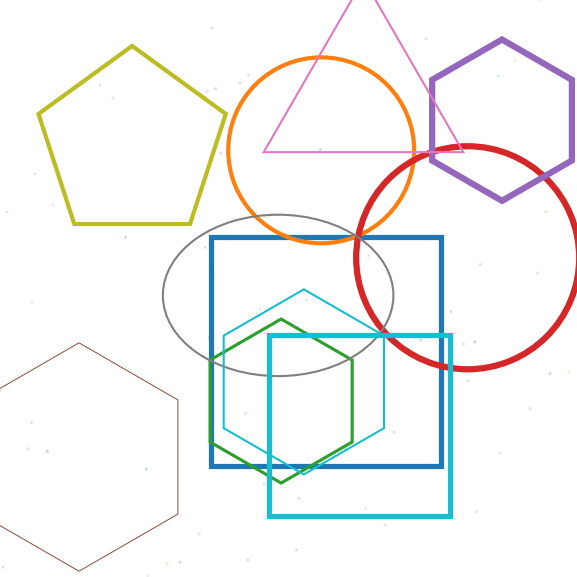[{"shape": "square", "thickness": 2.5, "radius": 0.99, "center": [0.565, 0.39]}, {"shape": "circle", "thickness": 2, "radius": 0.8, "center": [0.556, 0.739]}, {"shape": "hexagon", "thickness": 1.5, "radius": 0.71, "center": [0.487, 0.305]}, {"shape": "circle", "thickness": 3, "radius": 0.97, "center": [0.81, 0.553]}, {"shape": "hexagon", "thickness": 3, "radius": 0.7, "center": [0.869, 0.791]}, {"shape": "hexagon", "thickness": 0.5, "radius": 0.99, "center": [0.137, 0.208]}, {"shape": "triangle", "thickness": 1, "radius": 1.0, "center": [0.629, 0.835]}, {"shape": "oval", "thickness": 1, "radius": 1.0, "center": [0.482, 0.488]}, {"shape": "pentagon", "thickness": 2, "radius": 0.85, "center": [0.229, 0.749]}, {"shape": "hexagon", "thickness": 1, "radius": 0.8, "center": [0.526, 0.338]}, {"shape": "square", "thickness": 2.5, "radius": 0.78, "center": [0.623, 0.262]}]